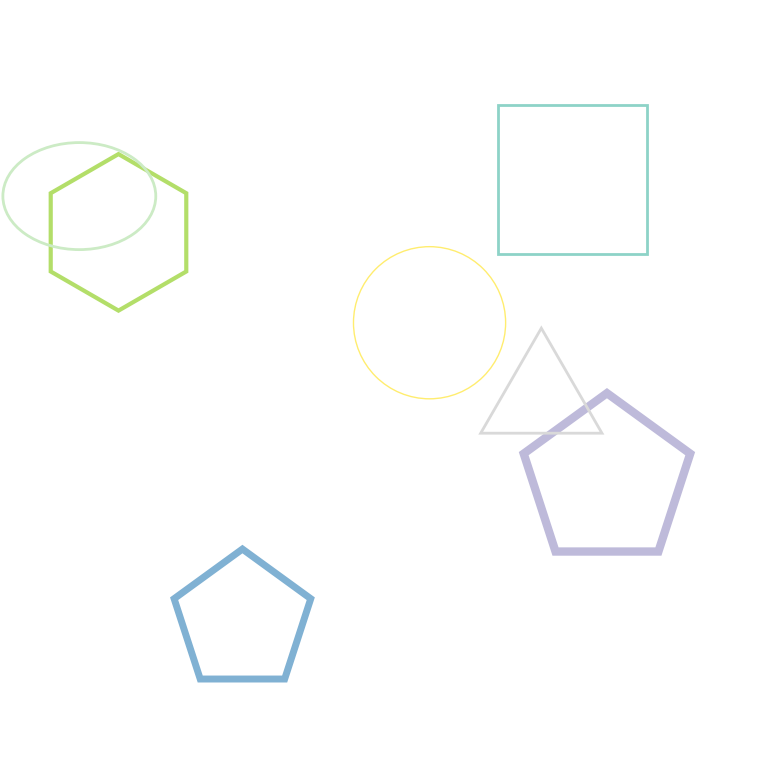[{"shape": "square", "thickness": 1, "radius": 0.48, "center": [0.744, 0.767]}, {"shape": "pentagon", "thickness": 3, "radius": 0.57, "center": [0.788, 0.376]}, {"shape": "pentagon", "thickness": 2.5, "radius": 0.47, "center": [0.315, 0.194]}, {"shape": "hexagon", "thickness": 1.5, "radius": 0.51, "center": [0.154, 0.698]}, {"shape": "triangle", "thickness": 1, "radius": 0.45, "center": [0.703, 0.483]}, {"shape": "oval", "thickness": 1, "radius": 0.5, "center": [0.103, 0.745]}, {"shape": "circle", "thickness": 0.5, "radius": 0.49, "center": [0.558, 0.581]}]